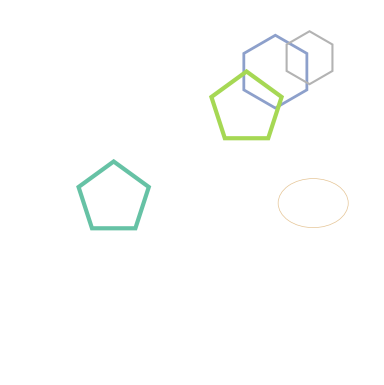[{"shape": "pentagon", "thickness": 3, "radius": 0.48, "center": [0.295, 0.485]}, {"shape": "hexagon", "thickness": 2, "radius": 0.47, "center": [0.715, 0.814]}, {"shape": "pentagon", "thickness": 3, "radius": 0.48, "center": [0.64, 0.718]}, {"shape": "oval", "thickness": 0.5, "radius": 0.46, "center": [0.813, 0.472]}, {"shape": "hexagon", "thickness": 1.5, "radius": 0.34, "center": [0.804, 0.85]}]